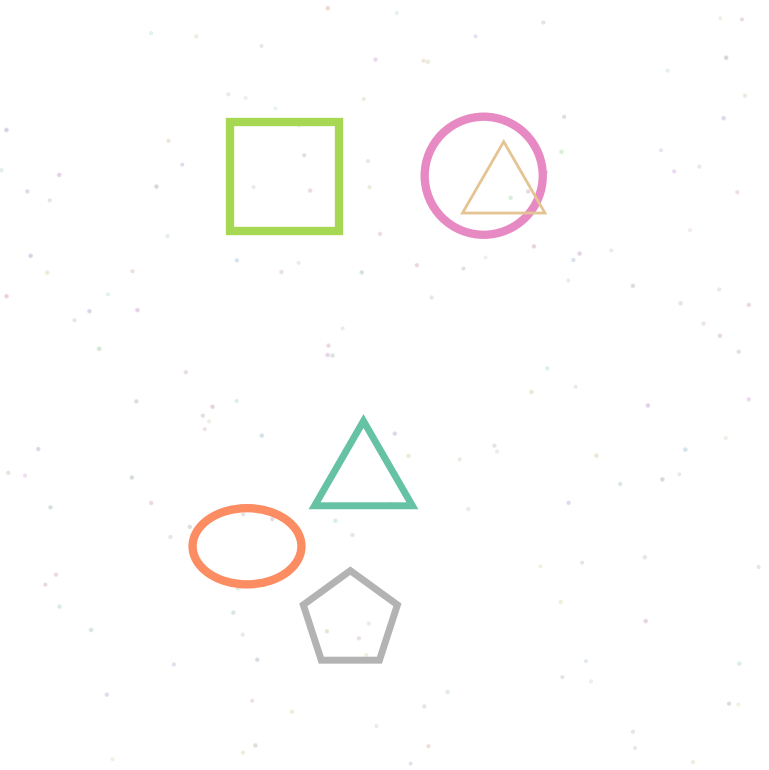[{"shape": "triangle", "thickness": 2.5, "radius": 0.37, "center": [0.472, 0.38]}, {"shape": "oval", "thickness": 3, "radius": 0.35, "center": [0.321, 0.291]}, {"shape": "circle", "thickness": 3, "radius": 0.38, "center": [0.628, 0.772]}, {"shape": "square", "thickness": 3, "radius": 0.35, "center": [0.37, 0.771]}, {"shape": "triangle", "thickness": 1, "radius": 0.31, "center": [0.654, 0.754]}, {"shape": "pentagon", "thickness": 2.5, "radius": 0.32, "center": [0.455, 0.195]}]